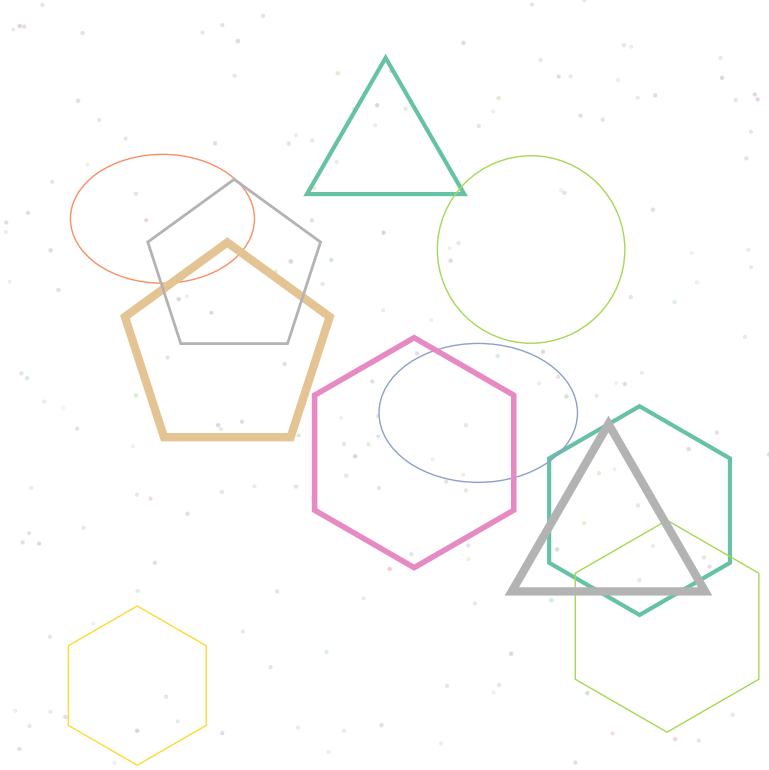[{"shape": "triangle", "thickness": 1.5, "radius": 0.59, "center": [0.501, 0.807]}, {"shape": "hexagon", "thickness": 1.5, "radius": 0.68, "center": [0.831, 0.337]}, {"shape": "oval", "thickness": 0.5, "radius": 0.6, "center": [0.211, 0.716]}, {"shape": "oval", "thickness": 0.5, "radius": 0.64, "center": [0.621, 0.464]}, {"shape": "hexagon", "thickness": 2, "radius": 0.75, "center": [0.538, 0.412]}, {"shape": "hexagon", "thickness": 0.5, "radius": 0.69, "center": [0.866, 0.187]}, {"shape": "circle", "thickness": 0.5, "radius": 0.61, "center": [0.69, 0.676]}, {"shape": "hexagon", "thickness": 0.5, "radius": 0.52, "center": [0.178, 0.11]}, {"shape": "pentagon", "thickness": 3, "radius": 0.7, "center": [0.295, 0.545]}, {"shape": "pentagon", "thickness": 1, "radius": 0.59, "center": [0.304, 0.649]}, {"shape": "triangle", "thickness": 3, "radius": 0.72, "center": [0.79, 0.304]}]